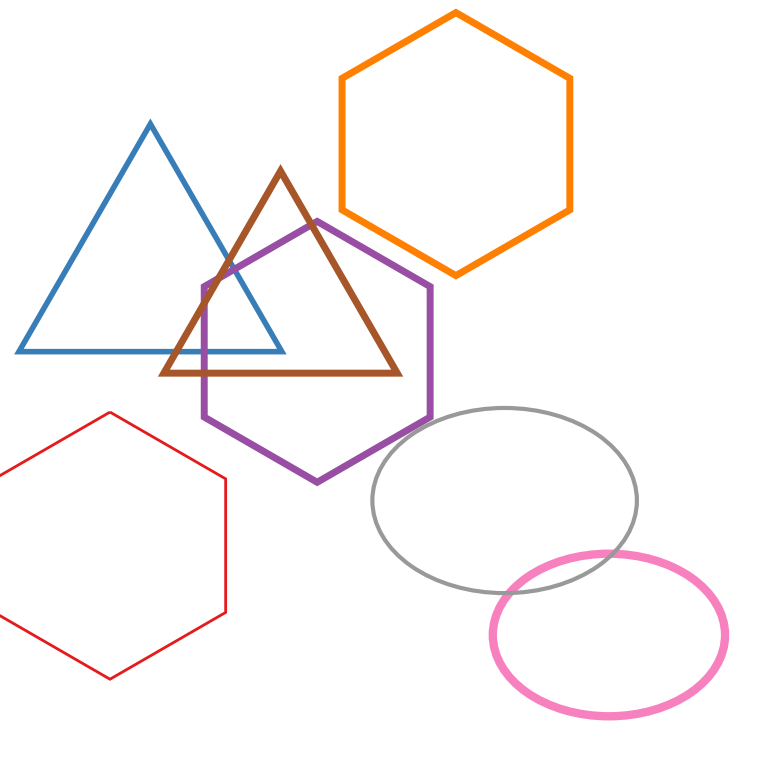[{"shape": "hexagon", "thickness": 1, "radius": 0.87, "center": [0.143, 0.291]}, {"shape": "triangle", "thickness": 2, "radius": 0.99, "center": [0.195, 0.642]}, {"shape": "hexagon", "thickness": 2.5, "radius": 0.85, "center": [0.412, 0.543]}, {"shape": "hexagon", "thickness": 2.5, "radius": 0.85, "center": [0.592, 0.813]}, {"shape": "triangle", "thickness": 2.5, "radius": 0.88, "center": [0.364, 0.603]}, {"shape": "oval", "thickness": 3, "radius": 0.75, "center": [0.791, 0.175]}, {"shape": "oval", "thickness": 1.5, "radius": 0.86, "center": [0.655, 0.35]}]